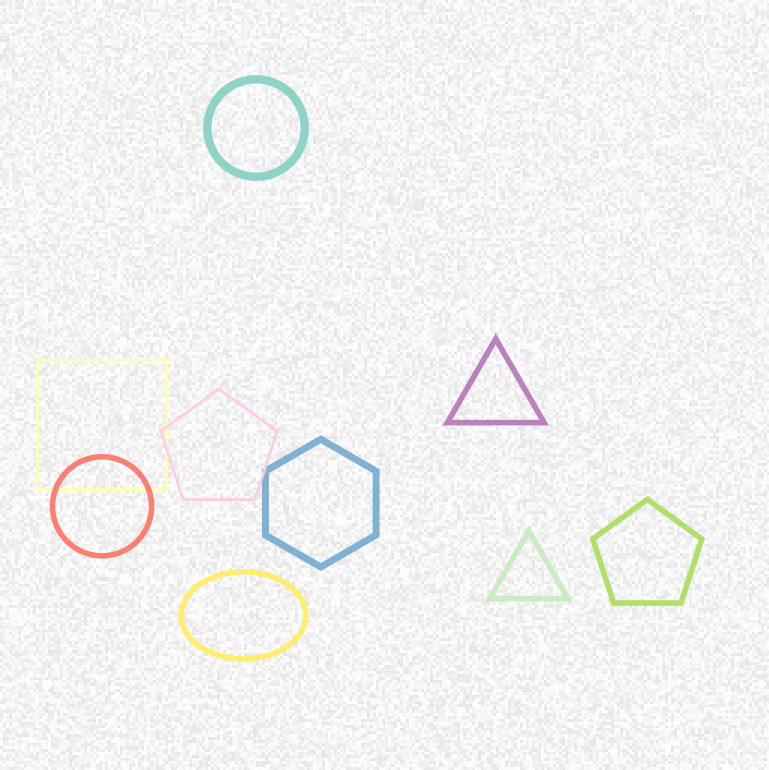[{"shape": "circle", "thickness": 3, "radius": 0.32, "center": [0.333, 0.834]}, {"shape": "square", "thickness": 1, "radius": 0.42, "center": [0.132, 0.449]}, {"shape": "circle", "thickness": 2, "radius": 0.32, "center": [0.133, 0.342]}, {"shape": "hexagon", "thickness": 2.5, "radius": 0.41, "center": [0.417, 0.347]}, {"shape": "pentagon", "thickness": 2, "radius": 0.37, "center": [0.841, 0.277]}, {"shape": "pentagon", "thickness": 1, "radius": 0.4, "center": [0.284, 0.416]}, {"shape": "triangle", "thickness": 2, "radius": 0.36, "center": [0.644, 0.487]}, {"shape": "triangle", "thickness": 2, "radius": 0.29, "center": [0.687, 0.252]}, {"shape": "oval", "thickness": 2, "radius": 0.4, "center": [0.316, 0.201]}]